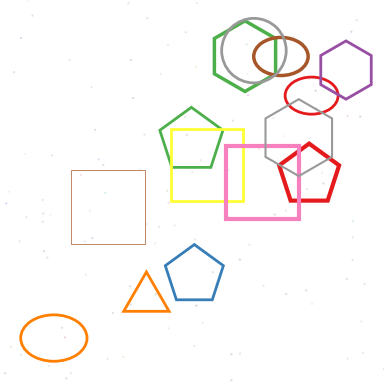[{"shape": "oval", "thickness": 2, "radius": 0.34, "center": [0.809, 0.752]}, {"shape": "pentagon", "thickness": 3, "radius": 0.41, "center": [0.803, 0.545]}, {"shape": "pentagon", "thickness": 2, "radius": 0.4, "center": [0.505, 0.285]}, {"shape": "hexagon", "thickness": 2.5, "radius": 0.46, "center": [0.636, 0.854]}, {"shape": "pentagon", "thickness": 2, "radius": 0.43, "center": [0.497, 0.635]}, {"shape": "hexagon", "thickness": 2, "radius": 0.38, "center": [0.899, 0.818]}, {"shape": "triangle", "thickness": 2, "radius": 0.34, "center": [0.38, 0.225]}, {"shape": "oval", "thickness": 2, "radius": 0.43, "center": [0.14, 0.122]}, {"shape": "square", "thickness": 2, "radius": 0.47, "center": [0.538, 0.571]}, {"shape": "oval", "thickness": 2.5, "radius": 0.35, "center": [0.73, 0.853]}, {"shape": "square", "thickness": 0.5, "radius": 0.48, "center": [0.281, 0.464]}, {"shape": "square", "thickness": 3, "radius": 0.47, "center": [0.682, 0.527]}, {"shape": "circle", "thickness": 2, "radius": 0.42, "center": [0.66, 0.869]}, {"shape": "hexagon", "thickness": 1.5, "radius": 0.5, "center": [0.776, 0.642]}]